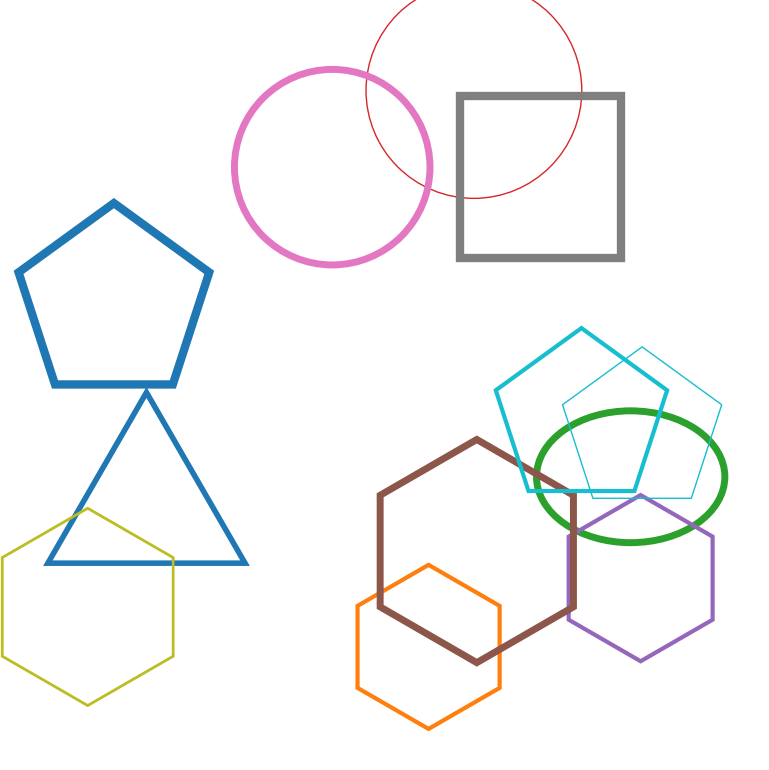[{"shape": "pentagon", "thickness": 3, "radius": 0.65, "center": [0.148, 0.606]}, {"shape": "triangle", "thickness": 2, "radius": 0.74, "center": [0.19, 0.343]}, {"shape": "hexagon", "thickness": 1.5, "radius": 0.53, "center": [0.557, 0.16]}, {"shape": "oval", "thickness": 2.5, "radius": 0.61, "center": [0.819, 0.381]}, {"shape": "circle", "thickness": 0.5, "radius": 0.7, "center": [0.615, 0.883]}, {"shape": "hexagon", "thickness": 1.5, "radius": 0.54, "center": [0.832, 0.249]}, {"shape": "hexagon", "thickness": 2.5, "radius": 0.72, "center": [0.619, 0.284]}, {"shape": "circle", "thickness": 2.5, "radius": 0.63, "center": [0.431, 0.783]}, {"shape": "square", "thickness": 3, "radius": 0.52, "center": [0.702, 0.77]}, {"shape": "hexagon", "thickness": 1, "radius": 0.64, "center": [0.114, 0.212]}, {"shape": "pentagon", "thickness": 0.5, "radius": 0.54, "center": [0.834, 0.441]}, {"shape": "pentagon", "thickness": 1.5, "radius": 0.58, "center": [0.755, 0.457]}]